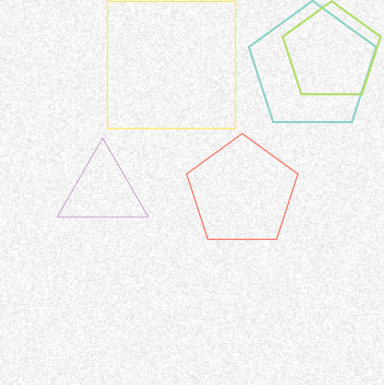[{"shape": "pentagon", "thickness": 1.5, "radius": 0.87, "center": [0.812, 0.824]}, {"shape": "pentagon", "thickness": 1, "radius": 0.76, "center": [0.629, 0.501]}, {"shape": "pentagon", "thickness": 1.5, "radius": 0.67, "center": [0.861, 0.863]}, {"shape": "triangle", "thickness": 0.5, "radius": 0.68, "center": [0.267, 0.505]}, {"shape": "square", "thickness": 1, "radius": 0.83, "center": [0.445, 0.833]}]